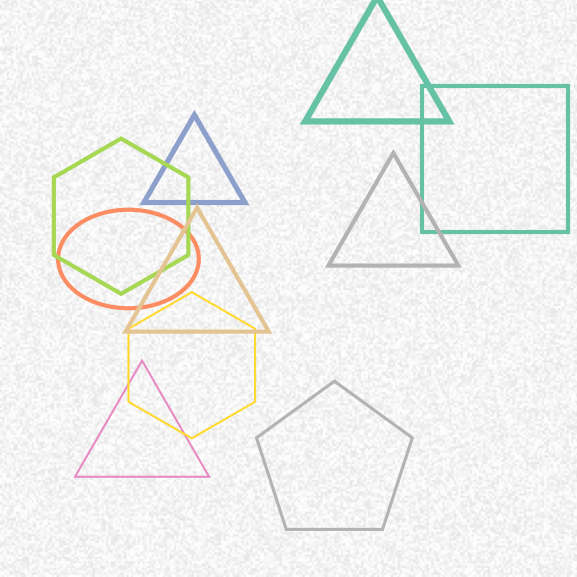[{"shape": "triangle", "thickness": 3, "radius": 0.72, "center": [0.653, 0.861]}, {"shape": "square", "thickness": 2, "radius": 0.63, "center": [0.858, 0.724]}, {"shape": "oval", "thickness": 2, "radius": 0.61, "center": [0.222, 0.551]}, {"shape": "triangle", "thickness": 2.5, "radius": 0.51, "center": [0.337, 0.699]}, {"shape": "triangle", "thickness": 1, "radius": 0.67, "center": [0.246, 0.241]}, {"shape": "hexagon", "thickness": 2, "radius": 0.67, "center": [0.21, 0.625]}, {"shape": "hexagon", "thickness": 1, "radius": 0.63, "center": [0.332, 0.367]}, {"shape": "triangle", "thickness": 2, "radius": 0.72, "center": [0.341, 0.496]}, {"shape": "triangle", "thickness": 2, "radius": 0.65, "center": [0.681, 0.604]}, {"shape": "pentagon", "thickness": 1.5, "radius": 0.71, "center": [0.579, 0.197]}]